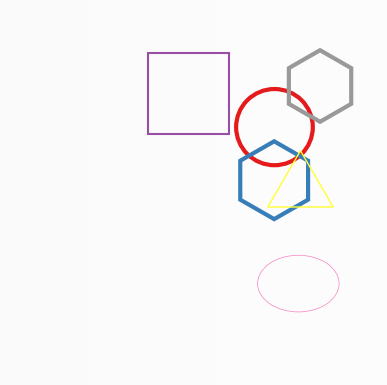[{"shape": "circle", "thickness": 3, "radius": 0.49, "center": [0.708, 0.67]}, {"shape": "hexagon", "thickness": 3, "radius": 0.51, "center": [0.708, 0.532]}, {"shape": "square", "thickness": 1.5, "radius": 0.52, "center": [0.486, 0.757]}, {"shape": "triangle", "thickness": 1, "radius": 0.49, "center": [0.775, 0.511]}, {"shape": "oval", "thickness": 0.5, "radius": 0.53, "center": [0.77, 0.263]}, {"shape": "hexagon", "thickness": 3, "radius": 0.46, "center": [0.826, 0.777]}]